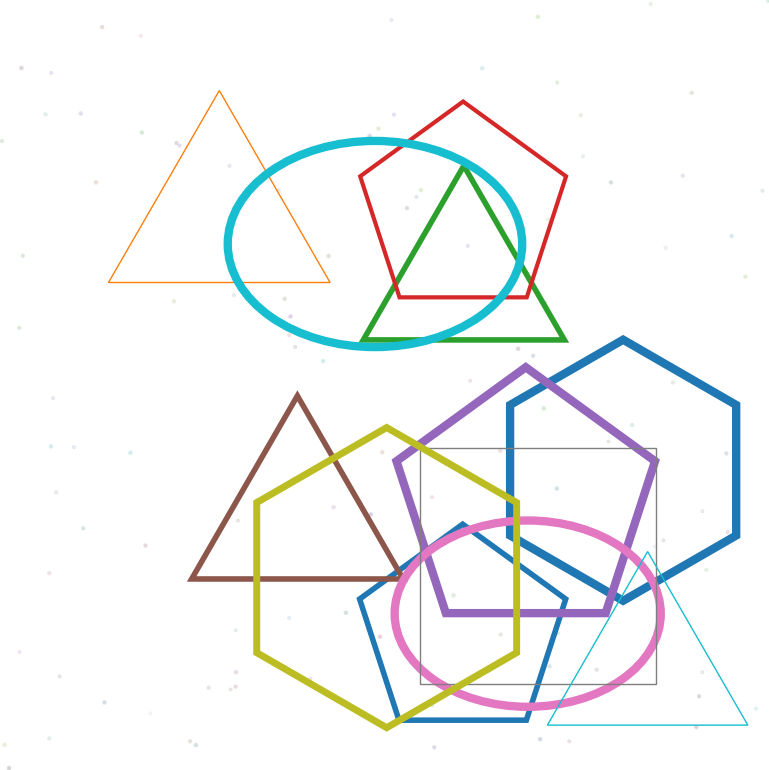[{"shape": "pentagon", "thickness": 2, "radius": 0.7, "center": [0.601, 0.179]}, {"shape": "hexagon", "thickness": 3, "radius": 0.85, "center": [0.809, 0.389]}, {"shape": "triangle", "thickness": 0.5, "radius": 0.83, "center": [0.285, 0.716]}, {"shape": "triangle", "thickness": 2, "radius": 0.75, "center": [0.602, 0.634]}, {"shape": "pentagon", "thickness": 1.5, "radius": 0.7, "center": [0.601, 0.728]}, {"shape": "pentagon", "thickness": 3, "radius": 0.88, "center": [0.683, 0.347]}, {"shape": "triangle", "thickness": 2, "radius": 0.79, "center": [0.386, 0.327]}, {"shape": "oval", "thickness": 3, "radius": 0.86, "center": [0.685, 0.203]}, {"shape": "square", "thickness": 0.5, "radius": 0.77, "center": [0.699, 0.265]}, {"shape": "hexagon", "thickness": 2.5, "radius": 0.97, "center": [0.502, 0.25]}, {"shape": "triangle", "thickness": 0.5, "radius": 0.75, "center": [0.841, 0.133]}, {"shape": "oval", "thickness": 3, "radius": 0.96, "center": [0.487, 0.683]}]